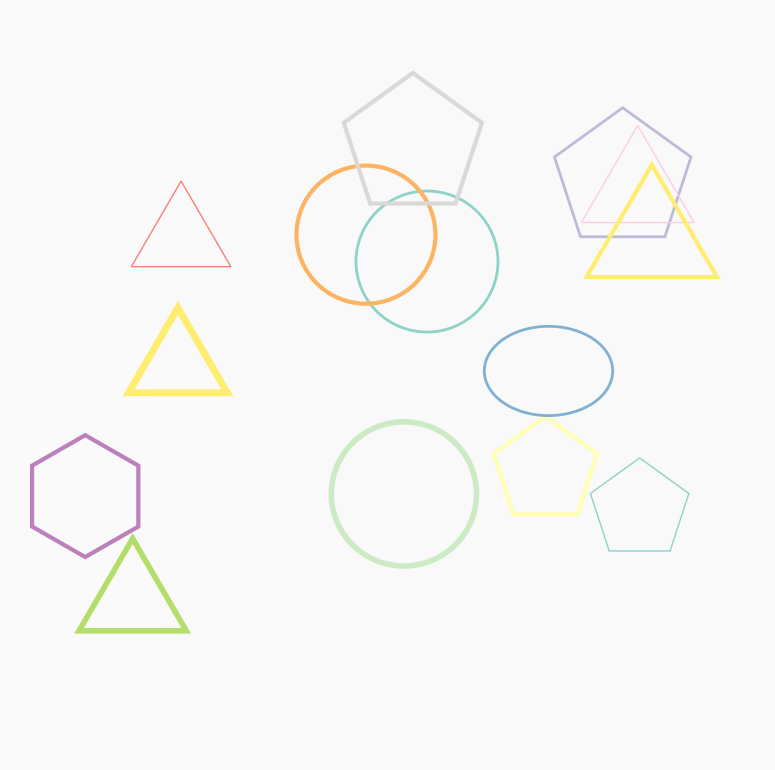[{"shape": "pentagon", "thickness": 0.5, "radius": 0.33, "center": [0.825, 0.338]}, {"shape": "circle", "thickness": 1, "radius": 0.46, "center": [0.551, 0.66]}, {"shape": "pentagon", "thickness": 1.5, "radius": 0.35, "center": [0.704, 0.389]}, {"shape": "pentagon", "thickness": 1, "radius": 0.46, "center": [0.803, 0.767]}, {"shape": "triangle", "thickness": 0.5, "radius": 0.37, "center": [0.234, 0.691]}, {"shape": "oval", "thickness": 1, "radius": 0.41, "center": [0.708, 0.518]}, {"shape": "circle", "thickness": 1.5, "radius": 0.45, "center": [0.472, 0.695]}, {"shape": "triangle", "thickness": 2, "radius": 0.4, "center": [0.171, 0.221]}, {"shape": "triangle", "thickness": 0.5, "radius": 0.42, "center": [0.823, 0.753]}, {"shape": "pentagon", "thickness": 1.5, "radius": 0.47, "center": [0.533, 0.812]}, {"shape": "hexagon", "thickness": 1.5, "radius": 0.4, "center": [0.11, 0.356]}, {"shape": "circle", "thickness": 2, "radius": 0.47, "center": [0.521, 0.359]}, {"shape": "triangle", "thickness": 2.5, "radius": 0.37, "center": [0.23, 0.527]}, {"shape": "triangle", "thickness": 1.5, "radius": 0.49, "center": [0.841, 0.689]}]